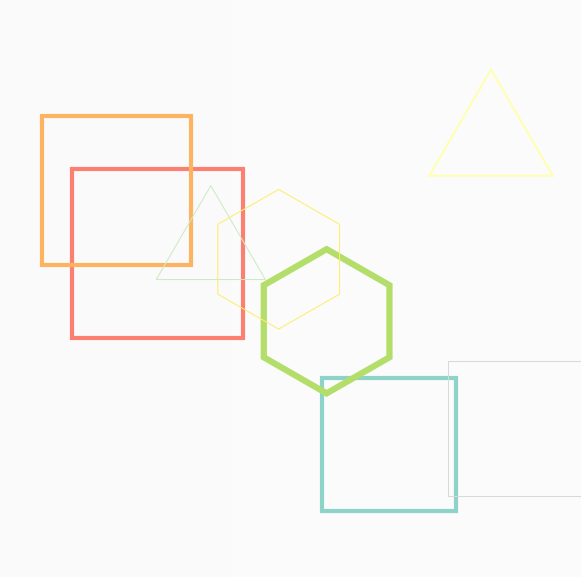[{"shape": "square", "thickness": 2, "radius": 0.58, "center": [0.669, 0.23]}, {"shape": "triangle", "thickness": 1, "radius": 0.61, "center": [0.845, 0.756]}, {"shape": "square", "thickness": 2, "radius": 0.73, "center": [0.271, 0.56]}, {"shape": "square", "thickness": 2, "radius": 0.64, "center": [0.2, 0.669]}, {"shape": "hexagon", "thickness": 3, "radius": 0.62, "center": [0.562, 0.443]}, {"shape": "square", "thickness": 0.5, "radius": 0.58, "center": [0.888, 0.257]}, {"shape": "triangle", "thickness": 0.5, "radius": 0.54, "center": [0.363, 0.569]}, {"shape": "hexagon", "thickness": 0.5, "radius": 0.6, "center": [0.479, 0.55]}]